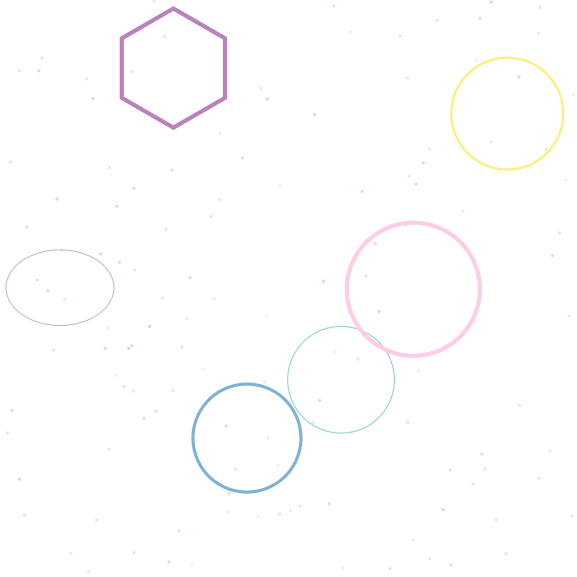[{"shape": "circle", "thickness": 0.5, "radius": 0.46, "center": [0.591, 0.342]}, {"shape": "oval", "thickness": 0.5, "radius": 0.47, "center": [0.104, 0.501]}, {"shape": "circle", "thickness": 1.5, "radius": 0.47, "center": [0.428, 0.241]}, {"shape": "circle", "thickness": 2, "radius": 0.58, "center": [0.716, 0.498]}, {"shape": "hexagon", "thickness": 2, "radius": 0.52, "center": [0.3, 0.881]}, {"shape": "circle", "thickness": 1, "radius": 0.48, "center": [0.878, 0.802]}]